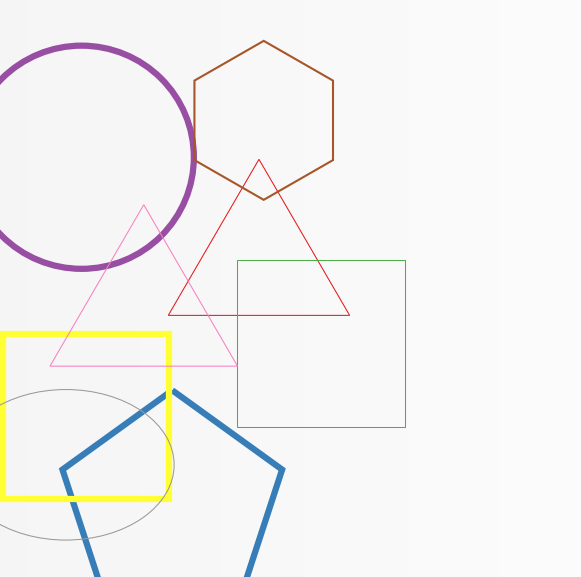[{"shape": "triangle", "thickness": 0.5, "radius": 0.9, "center": [0.446, 0.543]}, {"shape": "pentagon", "thickness": 3, "radius": 0.99, "center": [0.296, 0.125]}, {"shape": "square", "thickness": 0.5, "radius": 0.72, "center": [0.553, 0.404]}, {"shape": "circle", "thickness": 3, "radius": 0.97, "center": [0.14, 0.727]}, {"shape": "square", "thickness": 3, "radius": 0.71, "center": [0.148, 0.278]}, {"shape": "hexagon", "thickness": 1, "radius": 0.69, "center": [0.454, 0.791]}, {"shape": "triangle", "thickness": 0.5, "radius": 0.93, "center": [0.247, 0.458]}, {"shape": "oval", "thickness": 0.5, "radius": 0.93, "center": [0.113, 0.194]}]